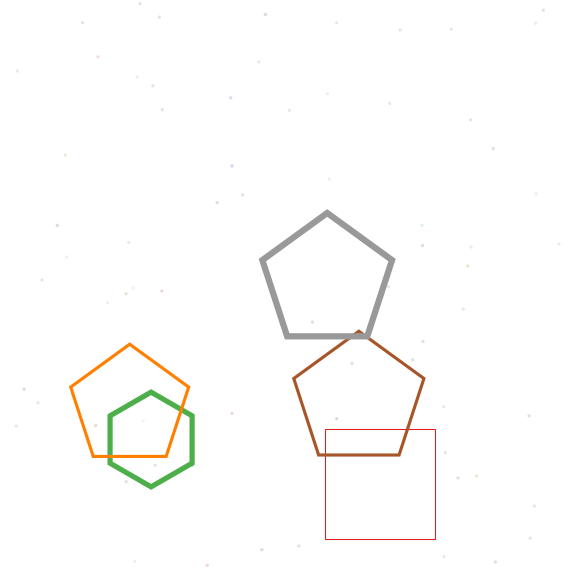[{"shape": "square", "thickness": 0.5, "radius": 0.47, "center": [0.658, 0.161]}, {"shape": "hexagon", "thickness": 2.5, "radius": 0.41, "center": [0.262, 0.238]}, {"shape": "pentagon", "thickness": 1.5, "radius": 0.54, "center": [0.225, 0.296]}, {"shape": "pentagon", "thickness": 1.5, "radius": 0.59, "center": [0.621, 0.307]}, {"shape": "pentagon", "thickness": 3, "radius": 0.59, "center": [0.567, 0.512]}]